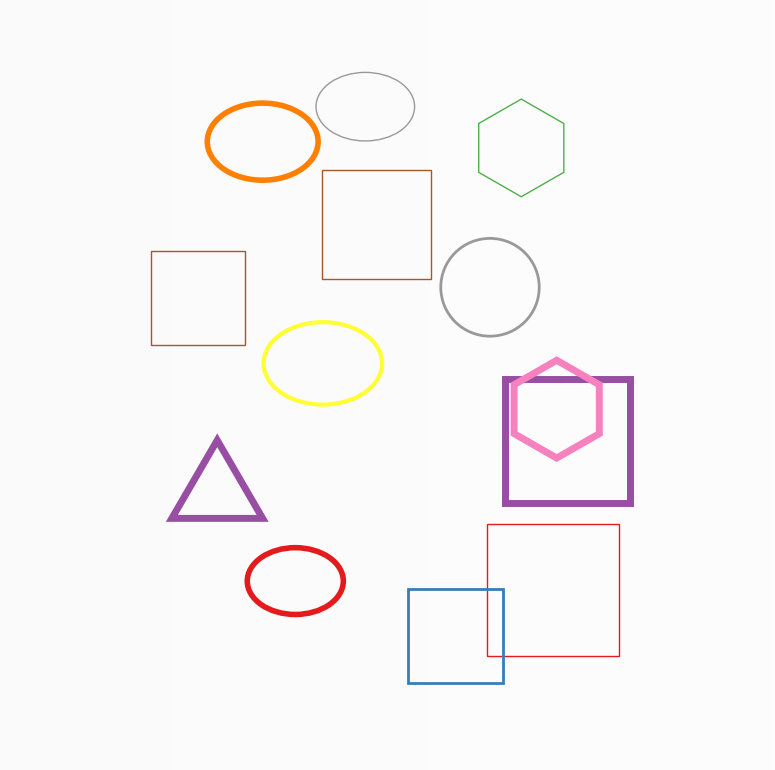[{"shape": "oval", "thickness": 2, "radius": 0.31, "center": [0.381, 0.245]}, {"shape": "square", "thickness": 0.5, "radius": 0.43, "center": [0.714, 0.233]}, {"shape": "square", "thickness": 1, "radius": 0.31, "center": [0.588, 0.174]}, {"shape": "hexagon", "thickness": 0.5, "radius": 0.32, "center": [0.673, 0.808]}, {"shape": "triangle", "thickness": 2.5, "radius": 0.34, "center": [0.28, 0.361]}, {"shape": "square", "thickness": 2.5, "radius": 0.4, "center": [0.732, 0.427]}, {"shape": "oval", "thickness": 2, "radius": 0.36, "center": [0.339, 0.816]}, {"shape": "oval", "thickness": 1.5, "radius": 0.38, "center": [0.417, 0.528]}, {"shape": "square", "thickness": 0.5, "radius": 0.31, "center": [0.255, 0.614]}, {"shape": "square", "thickness": 0.5, "radius": 0.35, "center": [0.486, 0.709]}, {"shape": "hexagon", "thickness": 2.5, "radius": 0.32, "center": [0.718, 0.469]}, {"shape": "circle", "thickness": 1, "radius": 0.32, "center": [0.632, 0.627]}, {"shape": "oval", "thickness": 0.5, "radius": 0.32, "center": [0.471, 0.861]}]